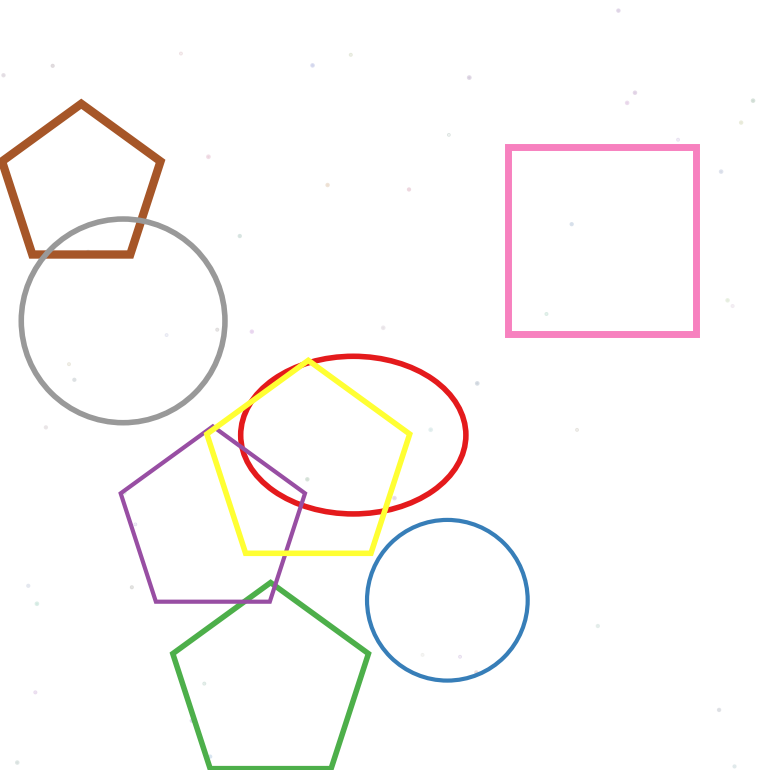[{"shape": "oval", "thickness": 2, "radius": 0.73, "center": [0.459, 0.435]}, {"shape": "circle", "thickness": 1.5, "radius": 0.52, "center": [0.581, 0.22]}, {"shape": "pentagon", "thickness": 2, "radius": 0.67, "center": [0.351, 0.11]}, {"shape": "pentagon", "thickness": 1.5, "radius": 0.63, "center": [0.276, 0.32]}, {"shape": "pentagon", "thickness": 2, "radius": 0.69, "center": [0.4, 0.393]}, {"shape": "pentagon", "thickness": 3, "radius": 0.54, "center": [0.106, 0.757]}, {"shape": "square", "thickness": 2.5, "radius": 0.61, "center": [0.782, 0.688]}, {"shape": "circle", "thickness": 2, "radius": 0.66, "center": [0.16, 0.583]}]